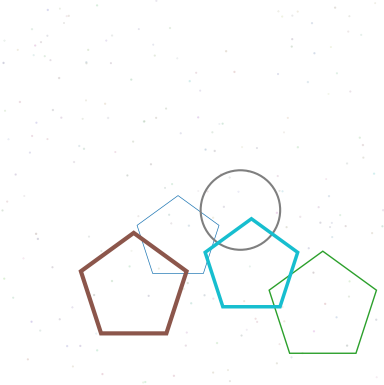[{"shape": "pentagon", "thickness": 0.5, "radius": 0.56, "center": [0.462, 0.38]}, {"shape": "pentagon", "thickness": 1, "radius": 0.73, "center": [0.838, 0.201]}, {"shape": "pentagon", "thickness": 3, "radius": 0.72, "center": [0.347, 0.251]}, {"shape": "circle", "thickness": 1.5, "radius": 0.52, "center": [0.624, 0.454]}, {"shape": "pentagon", "thickness": 2.5, "radius": 0.63, "center": [0.653, 0.305]}]